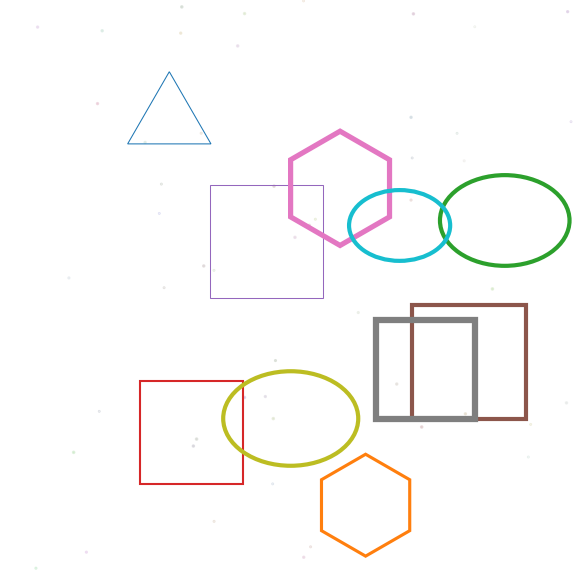[{"shape": "triangle", "thickness": 0.5, "radius": 0.42, "center": [0.293, 0.792]}, {"shape": "hexagon", "thickness": 1.5, "radius": 0.44, "center": [0.633, 0.124]}, {"shape": "oval", "thickness": 2, "radius": 0.56, "center": [0.874, 0.617]}, {"shape": "square", "thickness": 1, "radius": 0.45, "center": [0.332, 0.251]}, {"shape": "square", "thickness": 0.5, "radius": 0.49, "center": [0.462, 0.581]}, {"shape": "square", "thickness": 2, "radius": 0.49, "center": [0.812, 0.373]}, {"shape": "hexagon", "thickness": 2.5, "radius": 0.49, "center": [0.589, 0.673]}, {"shape": "square", "thickness": 3, "radius": 0.43, "center": [0.736, 0.359]}, {"shape": "oval", "thickness": 2, "radius": 0.58, "center": [0.503, 0.274]}, {"shape": "oval", "thickness": 2, "radius": 0.44, "center": [0.692, 0.609]}]